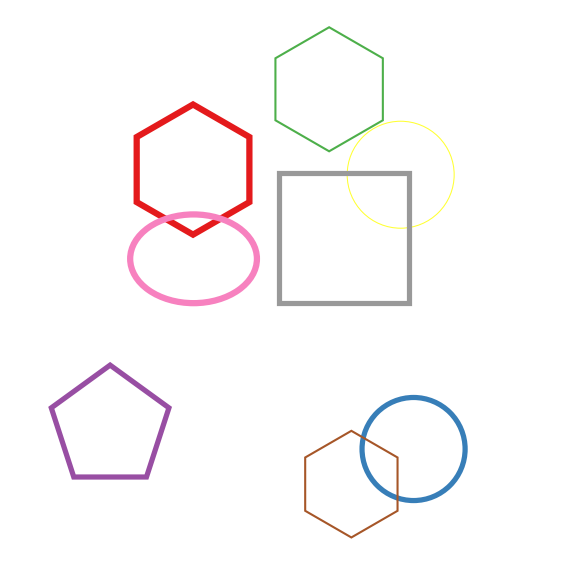[{"shape": "hexagon", "thickness": 3, "radius": 0.56, "center": [0.334, 0.706]}, {"shape": "circle", "thickness": 2.5, "radius": 0.45, "center": [0.716, 0.222]}, {"shape": "hexagon", "thickness": 1, "radius": 0.54, "center": [0.57, 0.845]}, {"shape": "pentagon", "thickness": 2.5, "radius": 0.54, "center": [0.191, 0.26]}, {"shape": "circle", "thickness": 0.5, "radius": 0.46, "center": [0.694, 0.697]}, {"shape": "hexagon", "thickness": 1, "radius": 0.46, "center": [0.608, 0.161]}, {"shape": "oval", "thickness": 3, "radius": 0.55, "center": [0.335, 0.551]}, {"shape": "square", "thickness": 2.5, "radius": 0.56, "center": [0.596, 0.587]}]